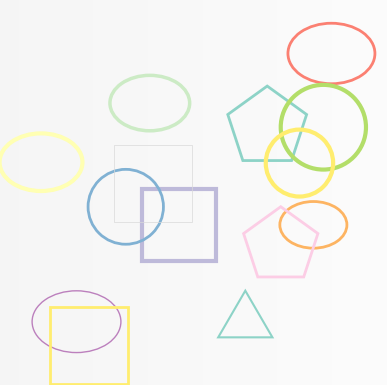[{"shape": "triangle", "thickness": 1.5, "radius": 0.4, "center": [0.633, 0.164]}, {"shape": "pentagon", "thickness": 2, "radius": 0.53, "center": [0.69, 0.67]}, {"shape": "oval", "thickness": 3, "radius": 0.53, "center": [0.106, 0.579]}, {"shape": "square", "thickness": 3, "radius": 0.47, "center": [0.462, 0.416]}, {"shape": "oval", "thickness": 2, "radius": 0.56, "center": [0.855, 0.861]}, {"shape": "circle", "thickness": 2, "radius": 0.49, "center": [0.325, 0.463]}, {"shape": "oval", "thickness": 2, "radius": 0.43, "center": [0.809, 0.416]}, {"shape": "circle", "thickness": 3, "radius": 0.55, "center": [0.834, 0.67]}, {"shape": "pentagon", "thickness": 2, "radius": 0.5, "center": [0.725, 0.362]}, {"shape": "square", "thickness": 0.5, "radius": 0.5, "center": [0.395, 0.524]}, {"shape": "oval", "thickness": 1, "radius": 0.57, "center": [0.197, 0.164]}, {"shape": "oval", "thickness": 2.5, "radius": 0.51, "center": [0.387, 0.732]}, {"shape": "circle", "thickness": 3, "radius": 0.43, "center": [0.773, 0.576]}, {"shape": "square", "thickness": 2, "radius": 0.5, "center": [0.229, 0.102]}]